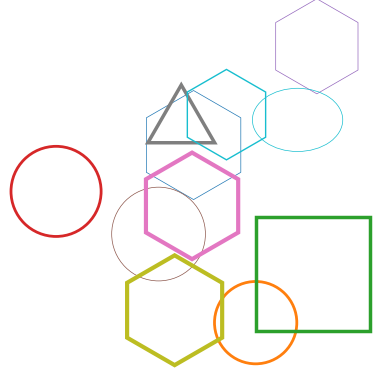[{"shape": "hexagon", "thickness": 0.5, "radius": 0.71, "center": [0.503, 0.623]}, {"shape": "circle", "thickness": 2, "radius": 0.53, "center": [0.664, 0.162]}, {"shape": "square", "thickness": 2.5, "radius": 0.74, "center": [0.814, 0.288]}, {"shape": "circle", "thickness": 2, "radius": 0.59, "center": [0.146, 0.503]}, {"shape": "hexagon", "thickness": 0.5, "radius": 0.62, "center": [0.823, 0.88]}, {"shape": "circle", "thickness": 0.5, "radius": 0.61, "center": [0.412, 0.392]}, {"shape": "hexagon", "thickness": 3, "radius": 0.69, "center": [0.499, 0.465]}, {"shape": "triangle", "thickness": 2.5, "radius": 0.5, "center": [0.471, 0.679]}, {"shape": "hexagon", "thickness": 3, "radius": 0.71, "center": [0.454, 0.194]}, {"shape": "hexagon", "thickness": 1, "radius": 0.59, "center": [0.588, 0.702]}, {"shape": "oval", "thickness": 0.5, "radius": 0.59, "center": [0.773, 0.689]}]